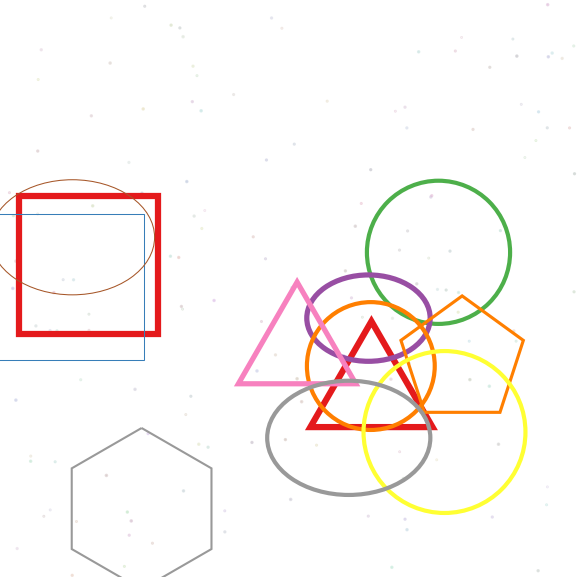[{"shape": "square", "thickness": 3, "radius": 0.6, "center": [0.154, 0.541]}, {"shape": "triangle", "thickness": 3, "radius": 0.61, "center": [0.643, 0.321]}, {"shape": "square", "thickness": 0.5, "radius": 0.63, "center": [0.124, 0.503]}, {"shape": "circle", "thickness": 2, "radius": 0.62, "center": [0.759, 0.562]}, {"shape": "oval", "thickness": 2.5, "radius": 0.53, "center": [0.638, 0.448]}, {"shape": "pentagon", "thickness": 1.5, "radius": 0.56, "center": [0.8, 0.375]}, {"shape": "circle", "thickness": 2, "radius": 0.55, "center": [0.642, 0.365]}, {"shape": "circle", "thickness": 2, "radius": 0.7, "center": [0.77, 0.251]}, {"shape": "oval", "thickness": 0.5, "radius": 0.71, "center": [0.125, 0.588]}, {"shape": "triangle", "thickness": 2.5, "radius": 0.59, "center": [0.514, 0.393]}, {"shape": "oval", "thickness": 2, "radius": 0.71, "center": [0.604, 0.241]}, {"shape": "hexagon", "thickness": 1, "radius": 0.7, "center": [0.245, 0.118]}]